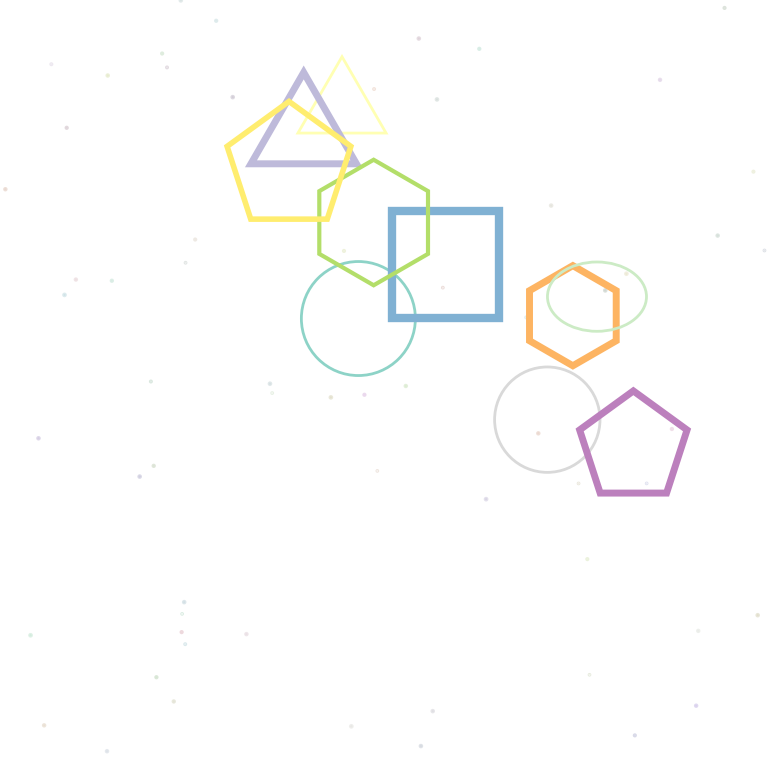[{"shape": "circle", "thickness": 1, "radius": 0.37, "center": [0.465, 0.586]}, {"shape": "triangle", "thickness": 1, "radius": 0.33, "center": [0.444, 0.86]}, {"shape": "triangle", "thickness": 2.5, "radius": 0.4, "center": [0.394, 0.827]}, {"shape": "square", "thickness": 3, "radius": 0.35, "center": [0.579, 0.657]}, {"shape": "hexagon", "thickness": 2.5, "radius": 0.33, "center": [0.744, 0.59]}, {"shape": "hexagon", "thickness": 1.5, "radius": 0.41, "center": [0.485, 0.711]}, {"shape": "circle", "thickness": 1, "radius": 0.34, "center": [0.711, 0.455]}, {"shape": "pentagon", "thickness": 2.5, "radius": 0.37, "center": [0.823, 0.419]}, {"shape": "oval", "thickness": 1, "radius": 0.32, "center": [0.775, 0.615]}, {"shape": "pentagon", "thickness": 2, "radius": 0.42, "center": [0.375, 0.784]}]